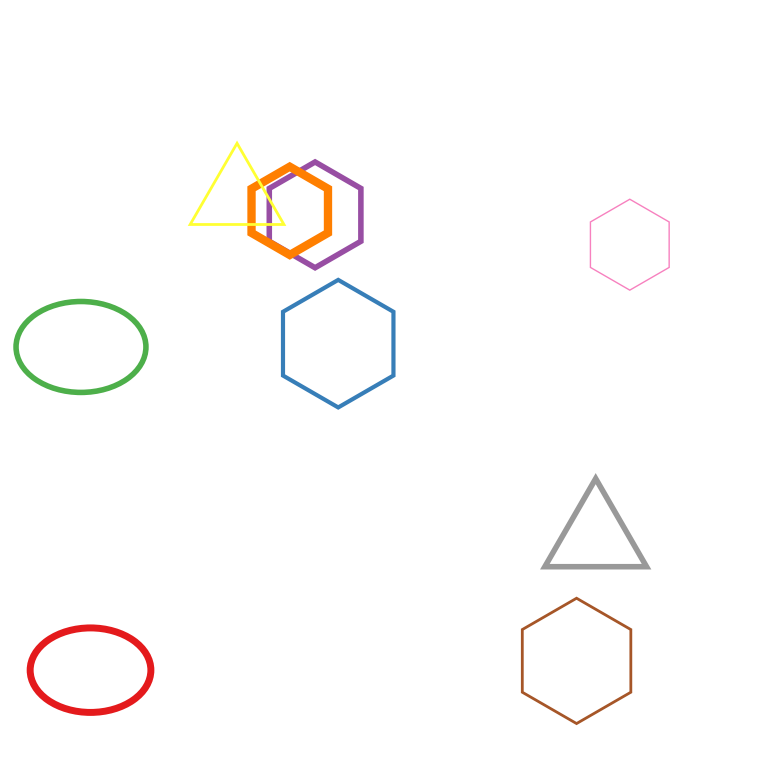[{"shape": "oval", "thickness": 2.5, "radius": 0.39, "center": [0.118, 0.13]}, {"shape": "hexagon", "thickness": 1.5, "radius": 0.41, "center": [0.439, 0.554]}, {"shape": "oval", "thickness": 2, "radius": 0.42, "center": [0.105, 0.549]}, {"shape": "hexagon", "thickness": 2, "radius": 0.34, "center": [0.409, 0.721]}, {"shape": "hexagon", "thickness": 3, "radius": 0.29, "center": [0.376, 0.726]}, {"shape": "triangle", "thickness": 1, "radius": 0.35, "center": [0.308, 0.744]}, {"shape": "hexagon", "thickness": 1, "radius": 0.41, "center": [0.749, 0.142]}, {"shape": "hexagon", "thickness": 0.5, "radius": 0.3, "center": [0.818, 0.682]}, {"shape": "triangle", "thickness": 2, "radius": 0.38, "center": [0.774, 0.302]}]